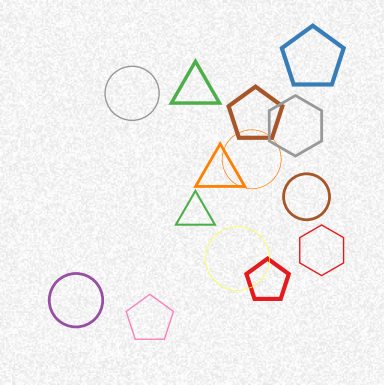[{"shape": "pentagon", "thickness": 3, "radius": 0.29, "center": [0.695, 0.27]}, {"shape": "hexagon", "thickness": 1, "radius": 0.33, "center": [0.835, 0.35]}, {"shape": "pentagon", "thickness": 3, "radius": 0.42, "center": [0.812, 0.849]}, {"shape": "triangle", "thickness": 1.5, "radius": 0.29, "center": [0.508, 0.446]}, {"shape": "triangle", "thickness": 2.5, "radius": 0.36, "center": [0.508, 0.768]}, {"shape": "circle", "thickness": 2, "radius": 0.35, "center": [0.197, 0.22]}, {"shape": "circle", "thickness": 0.5, "radius": 0.38, "center": [0.654, 0.586]}, {"shape": "triangle", "thickness": 2, "radius": 0.37, "center": [0.572, 0.553]}, {"shape": "circle", "thickness": 0.5, "radius": 0.41, "center": [0.617, 0.328]}, {"shape": "circle", "thickness": 2, "radius": 0.3, "center": [0.796, 0.489]}, {"shape": "pentagon", "thickness": 3, "radius": 0.37, "center": [0.664, 0.702]}, {"shape": "pentagon", "thickness": 1, "radius": 0.32, "center": [0.389, 0.171]}, {"shape": "circle", "thickness": 1, "radius": 0.35, "center": [0.343, 0.758]}, {"shape": "hexagon", "thickness": 2, "radius": 0.39, "center": [0.767, 0.673]}]